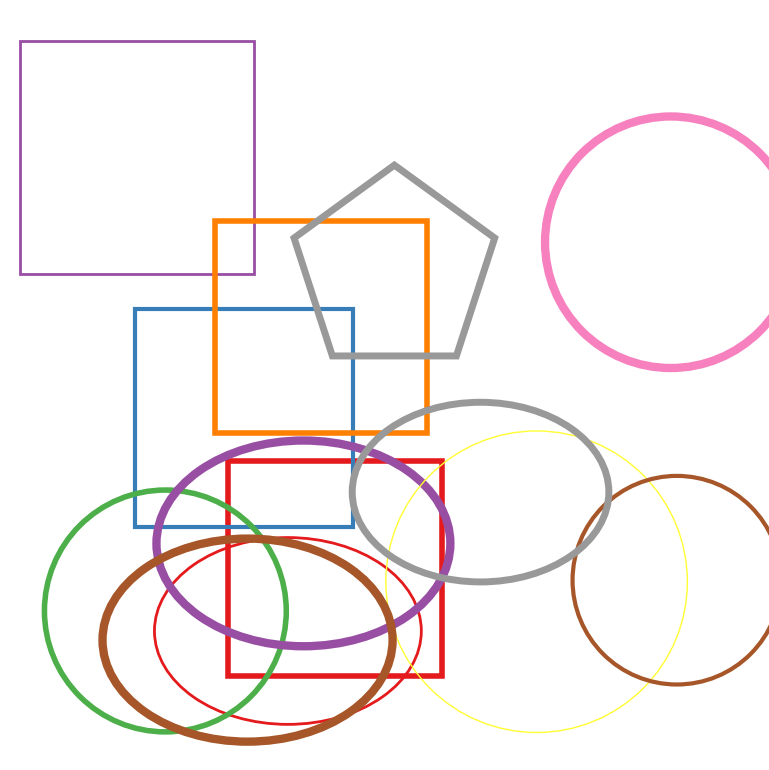[{"shape": "square", "thickness": 2, "radius": 0.7, "center": [0.435, 0.261]}, {"shape": "oval", "thickness": 1, "radius": 0.87, "center": [0.374, 0.181]}, {"shape": "square", "thickness": 1.5, "radius": 0.71, "center": [0.316, 0.457]}, {"shape": "circle", "thickness": 2, "radius": 0.79, "center": [0.215, 0.207]}, {"shape": "square", "thickness": 1, "radius": 0.76, "center": [0.178, 0.796]}, {"shape": "oval", "thickness": 3, "radius": 0.95, "center": [0.394, 0.294]}, {"shape": "square", "thickness": 2, "radius": 0.69, "center": [0.417, 0.576]}, {"shape": "circle", "thickness": 0.5, "radius": 0.98, "center": [0.697, 0.245]}, {"shape": "oval", "thickness": 3, "radius": 0.94, "center": [0.322, 0.169]}, {"shape": "circle", "thickness": 1.5, "radius": 0.68, "center": [0.879, 0.246]}, {"shape": "circle", "thickness": 3, "radius": 0.82, "center": [0.871, 0.685]}, {"shape": "pentagon", "thickness": 2.5, "radius": 0.69, "center": [0.512, 0.649]}, {"shape": "oval", "thickness": 2.5, "radius": 0.83, "center": [0.624, 0.361]}]